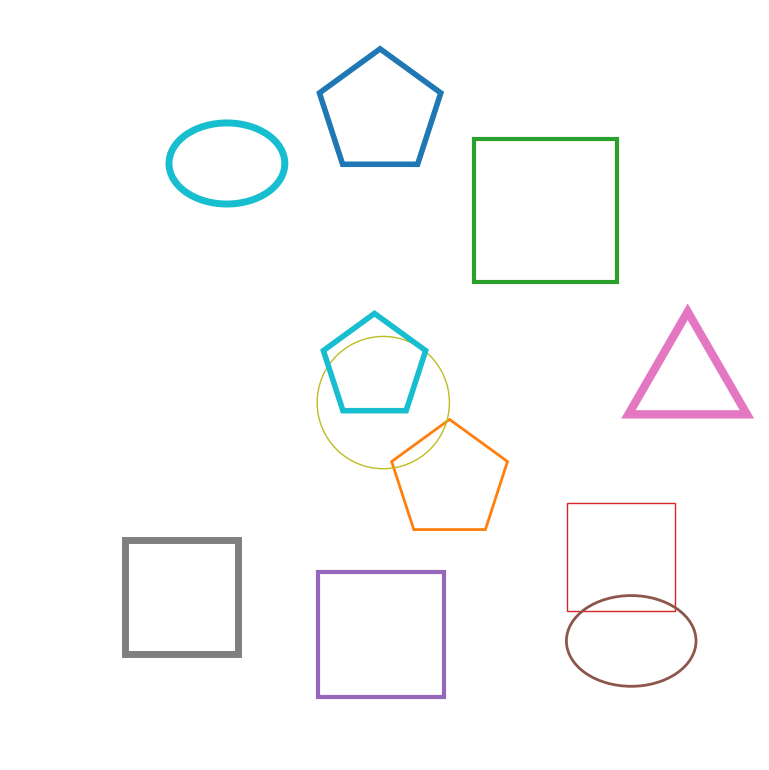[{"shape": "pentagon", "thickness": 2, "radius": 0.41, "center": [0.494, 0.854]}, {"shape": "pentagon", "thickness": 1, "radius": 0.4, "center": [0.584, 0.376]}, {"shape": "square", "thickness": 1.5, "radius": 0.47, "center": [0.709, 0.726]}, {"shape": "square", "thickness": 0.5, "radius": 0.35, "center": [0.806, 0.276]}, {"shape": "square", "thickness": 1.5, "radius": 0.41, "center": [0.495, 0.176]}, {"shape": "oval", "thickness": 1, "radius": 0.42, "center": [0.82, 0.168]}, {"shape": "triangle", "thickness": 3, "radius": 0.44, "center": [0.893, 0.506]}, {"shape": "square", "thickness": 2.5, "radius": 0.37, "center": [0.236, 0.225]}, {"shape": "circle", "thickness": 0.5, "radius": 0.43, "center": [0.498, 0.477]}, {"shape": "oval", "thickness": 2.5, "radius": 0.38, "center": [0.295, 0.788]}, {"shape": "pentagon", "thickness": 2, "radius": 0.35, "center": [0.486, 0.523]}]